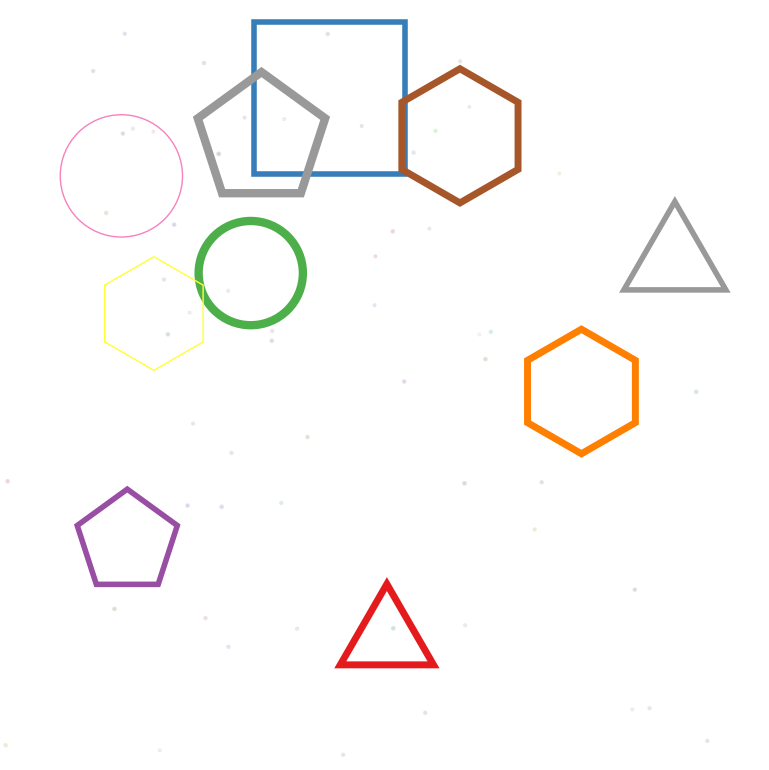[{"shape": "triangle", "thickness": 2.5, "radius": 0.35, "center": [0.502, 0.172]}, {"shape": "square", "thickness": 2, "radius": 0.49, "center": [0.428, 0.873]}, {"shape": "circle", "thickness": 3, "radius": 0.34, "center": [0.326, 0.645]}, {"shape": "pentagon", "thickness": 2, "radius": 0.34, "center": [0.165, 0.296]}, {"shape": "hexagon", "thickness": 2.5, "radius": 0.4, "center": [0.755, 0.492]}, {"shape": "hexagon", "thickness": 0.5, "radius": 0.37, "center": [0.2, 0.593]}, {"shape": "hexagon", "thickness": 2.5, "radius": 0.44, "center": [0.597, 0.824]}, {"shape": "circle", "thickness": 0.5, "radius": 0.4, "center": [0.158, 0.772]}, {"shape": "triangle", "thickness": 2, "radius": 0.38, "center": [0.876, 0.662]}, {"shape": "pentagon", "thickness": 3, "radius": 0.43, "center": [0.34, 0.819]}]